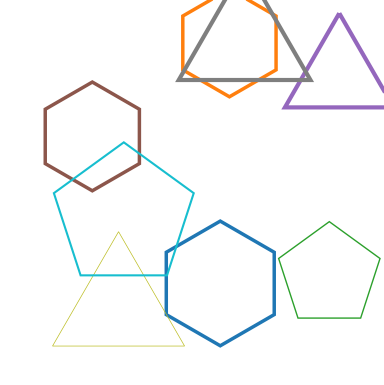[{"shape": "hexagon", "thickness": 2.5, "radius": 0.81, "center": [0.572, 0.264]}, {"shape": "hexagon", "thickness": 2.5, "radius": 0.7, "center": [0.596, 0.888]}, {"shape": "pentagon", "thickness": 1, "radius": 0.69, "center": [0.855, 0.286]}, {"shape": "triangle", "thickness": 3, "radius": 0.82, "center": [0.881, 0.803]}, {"shape": "hexagon", "thickness": 2.5, "radius": 0.71, "center": [0.24, 0.646]}, {"shape": "triangle", "thickness": 3, "radius": 0.99, "center": [0.635, 0.891]}, {"shape": "triangle", "thickness": 0.5, "radius": 0.99, "center": [0.308, 0.2]}, {"shape": "pentagon", "thickness": 1.5, "radius": 0.95, "center": [0.322, 0.439]}]